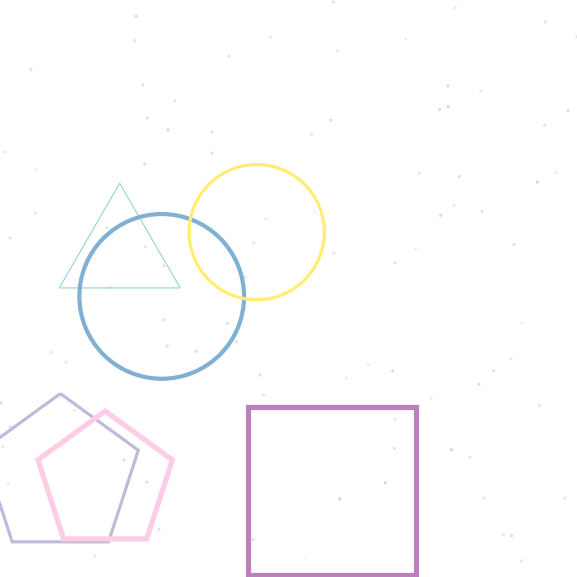[{"shape": "triangle", "thickness": 0.5, "radius": 0.6, "center": [0.207, 0.561]}, {"shape": "pentagon", "thickness": 1.5, "radius": 0.71, "center": [0.105, 0.176]}, {"shape": "circle", "thickness": 2, "radius": 0.71, "center": [0.28, 0.486]}, {"shape": "pentagon", "thickness": 2.5, "radius": 0.61, "center": [0.182, 0.165]}, {"shape": "square", "thickness": 2.5, "radius": 0.73, "center": [0.575, 0.149]}, {"shape": "circle", "thickness": 1.5, "radius": 0.59, "center": [0.445, 0.597]}]